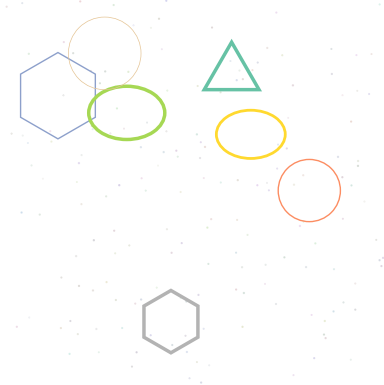[{"shape": "triangle", "thickness": 2.5, "radius": 0.41, "center": [0.602, 0.808]}, {"shape": "circle", "thickness": 1, "radius": 0.4, "center": [0.803, 0.505]}, {"shape": "hexagon", "thickness": 1, "radius": 0.56, "center": [0.151, 0.751]}, {"shape": "oval", "thickness": 2.5, "radius": 0.49, "center": [0.329, 0.707]}, {"shape": "oval", "thickness": 2, "radius": 0.45, "center": [0.651, 0.651]}, {"shape": "circle", "thickness": 0.5, "radius": 0.47, "center": [0.272, 0.861]}, {"shape": "hexagon", "thickness": 2.5, "radius": 0.4, "center": [0.444, 0.165]}]